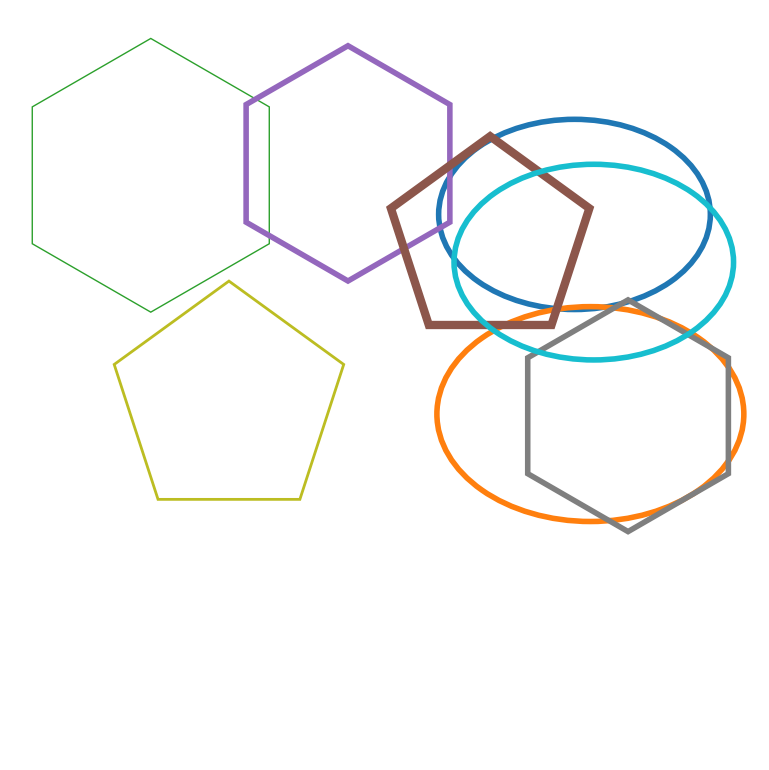[{"shape": "oval", "thickness": 2, "radius": 0.88, "center": [0.746, 0.722]}, {"shape": "oval", "thickness": 2, "radius": 1.0, "center": [0.767, 0.462]}, {"shape": "hexagon", "thickness": 0.5, "radius": 0.89, "center": [0.196, 0.772]}, {"shape": "hexagon", "thickness": 2, "radius": 0.76, "center": [0.452, 0.788]}, {"shape": "pentagon", "thickness": 3, "radius": 0.68, "center": [0.637, 0.688]}, {"shape": "hexagon", "thickness": 2, "radius": 0.75, "center": [0.816, 0.46]}, {"shape": "pentagon", "thickness": 1, "radius": 0.78, "center": [0.297, 0.478]}, {"shape": "oval", "thickness": 2, "radius": 0.91, "center": [0.771, 0.66]}]